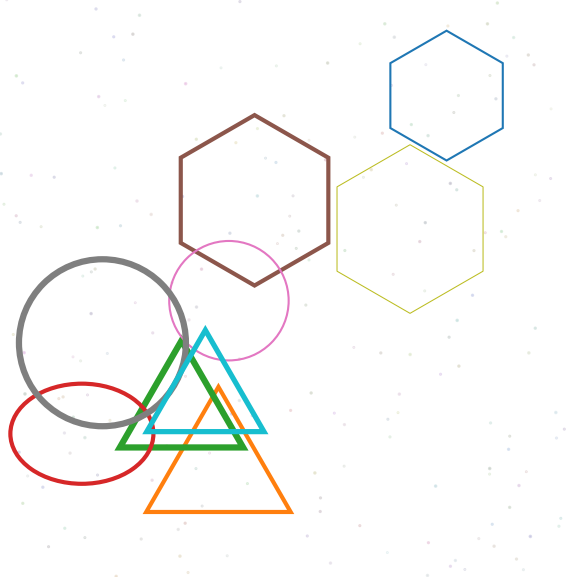[{"shape": "hexagon", "thickness": 1, "radius": 0.56, "center": [0.773, 0.834]}, {"shape": "triangle", "thickness": 2, "radius": 0.72, "center": [0.378, 0.185]}, {"shape": "triangle", "thickness": 3, "radius": 0.62, "center": [0.314, 0.286]}, {"shape": "oval", "thickness": 2, "radius": 0.62, "center": [0.142, 0.248]}, {"shape": "hexagon", "thickness": 2, "radius": 0.74, "center": [0.441, 0.652]}, {"shape": "circle", "thickness": 1, "radius": 0.52, "center": [0.396, 0.478]}, {"shape": "circle", "thickness": 3, "radius": 0.72, "center": [0.177, 0.406]}, {"shape": "hexagon", "thickness": 0.5, "radius": 0.73, "center": [0.71, 0.603]}, {"shape": "triangle", "thickness": 2.5, "radius": 0.59, "center": [0.356, 0.31]}]